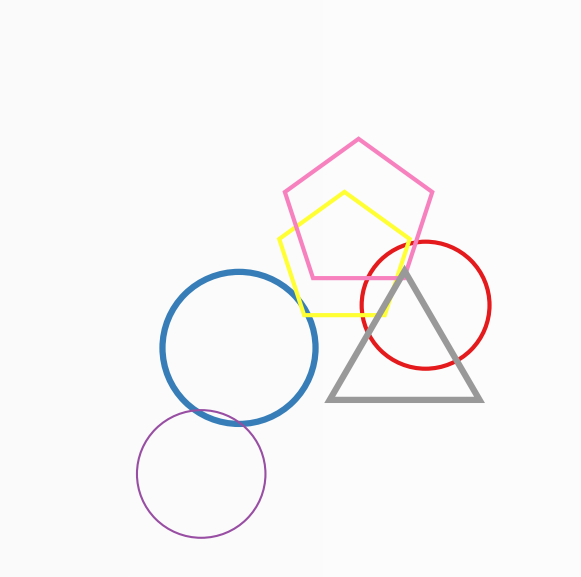[{"shape": "circle", "thickness": 2, "radius": 0.55, "center": [0.732, 0.471]}, {"shape": "circle", "thickness": 3, "radius": 0.66, "center": [0.411, 0.397]}, {"shape": "circle", "thickness": 1, "radius": 0.55, "center": [0.346, 0.178]}, {"shape": "pentagon", "thickness": 2, "radius": 0.59, "center": [0.593, 0.549]}, {"shape": "pentagon", "thickness": 2, "radius": 0.67, "center": [0.617, 0.625]}, {"shape": "triangle", "thickness": 3, "radius": 0.74, "center": [0.696, 0.381]}]